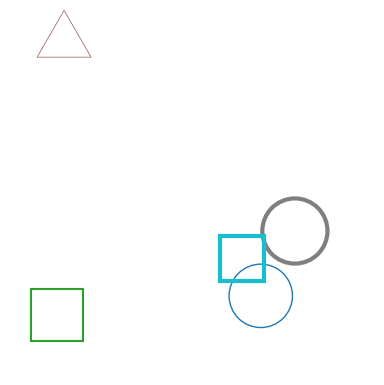[{"shape": "circle", "thickness": 1, "radius": 0.41, "center": [0.677, 0.232]}, {"shape": "square", "thickness": 1.5, "radius": 0.34, "center": [0.148, 0.182]}, {"shape": "triangle", "thickness": 0.5, "radius": 0.41, "center": [0.166, 0.892]}, {"shape": "circle", "thickness": 3, "radius": 0.42, "center": [0.766, 0.4]}, {"shape": "square", "thickness": 3, "radius": 0.29, "center": [0.628, 0.328]}]